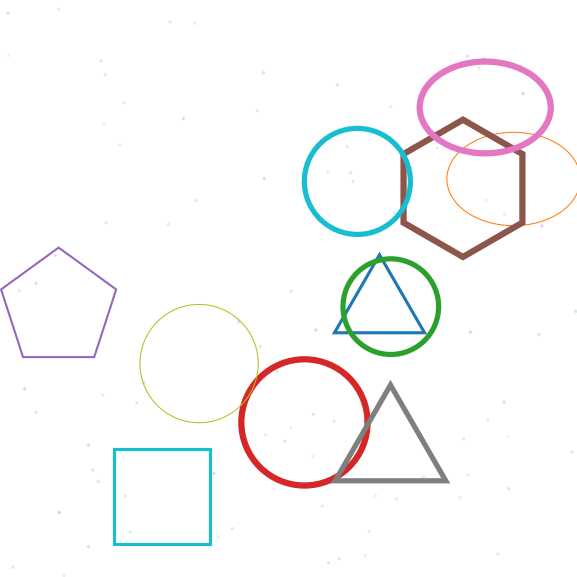[{"shape": "triangle", "thickness": 1.5, "radius": 0.45, "center": [0.657, 0.468]}, {"shape": "oval", "thickness": 0.5, "radius": 0.58, "center": [0.889, 0.689]}, {"shape": "circle", "thickness": 2.5, "radius": 0.41, "center": [0.677, 0.468]}, {"shape": "circle", "thickness": 3, "radius": 0.55, "center": [0.527, 0.268]}, {"shape": "pentagon", "thickness": 1, "radius": 0.52, "center": [0.102, 0.466]}, {"shape": "hexagon", "thickness": 3, "radius": 0.59, "center": [0.802, 0.673]}, {"shape": "oval", "thickness": 3, "radius": 0.57, "center": [0.84, 0.813]}, {"shape": "triangle", "thickness": 2.5, "radius": 0.55, "center": [0.676, 0.222]}, {"shape": "circle", "thickness": 0.5, "radius": 0.51, "center": [0.345, 0.37]}, {"shape": "circle", "thickness": 2.5, "radius": 0.46, "center": [0.619, 0.685]}, {"shape": "square", "thickness": 1.5, "radius": 0.41, "center": [0.281, 0.139]}]